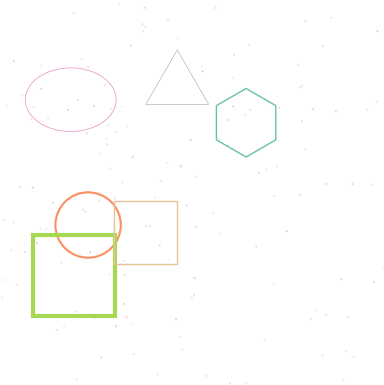[{"shape": "hexagon", "thickness": 1, "radius": 0.44, "center": [0.639, 0.681]}, {"shape": "circle", "thickness": 1.5, "radius": 0.42, "center": [0.229, 0.416]}, {"shape": "oval", "thickness": 0.5, "radius": 0.59, "center": [0.184, 0.741]}, {"shape": "square", "thickness": 3, "radius": 0.53, "center": [0.192, 0.284]}, {"shape": "square", "thickness": 1, "radius": 0.41, "center": [0.378, 0.396]}, {"shape": "triangle", "thickness": 0.5, "radius": 0.47, "center": [0.46, 0.776]}]